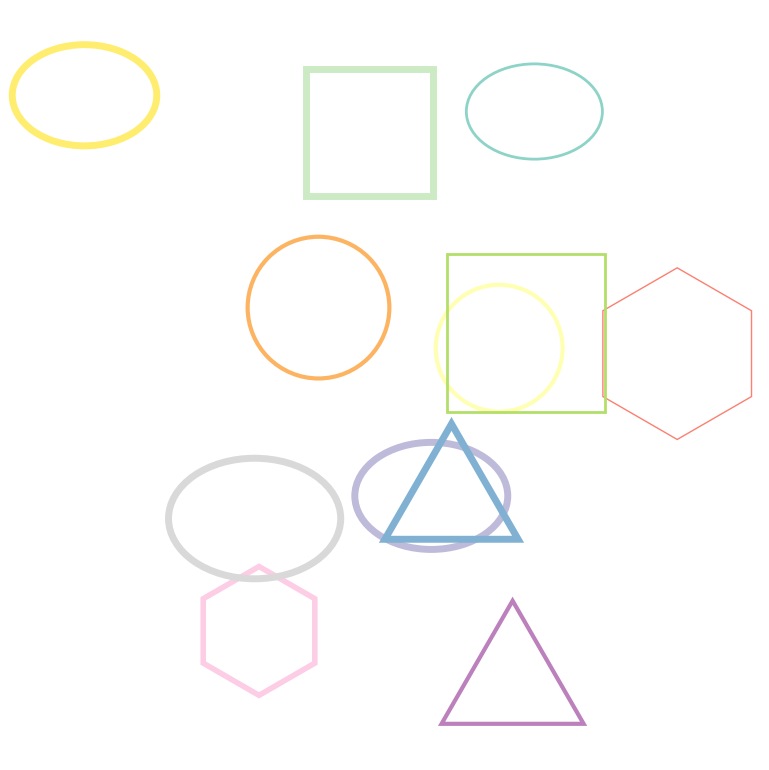[{"shape": "oval", "thickness": 1, "radius": 0.44, "center": [0.694, 0.855]}, {"shape": "circle", "thickness": 1.5, "radius": 0.41, "center": [0.648, 0.548]}, {"shape": "oval", "thickness": 2.5, "radius": 0.5, "center": [0.56, 0.356]}, {"shape": "hexagon", "thickness": 0.5, "radius": 0.56, "center": [0.879, 0.541]}, {"shape": "triangle", "thickness": 2.5, "radius": 0.5, "center": [0.586, 0.35]}, {"shape": "circle", "thickness": 1.5, "radius": 0.46, "center": [0.414, 0.601]}, {"shape": "square", "thickness": 1, "radius": 0.51, "center": [0.683, 0.568]}, {"shape": "hexagon", "thickness": 2, "radius": 0.42, "center": [0.336, 0.181]}, {"shape": "oval", "thickness": 2.5, "radius": 0.56, "center": [0.331, 0.327]}, {"shape": "triangle", "thickness": 1.5, "radius": 0.53, "center": [0.666, 0.113]}, {"shape": "square", "thickness": 2.5, "radius": 0.41, "center": [0.48, 0.828]}, {"shape": "oval", "thickness": 2.5, "radius": 0.47, "center": [0.11, 0.876]}]